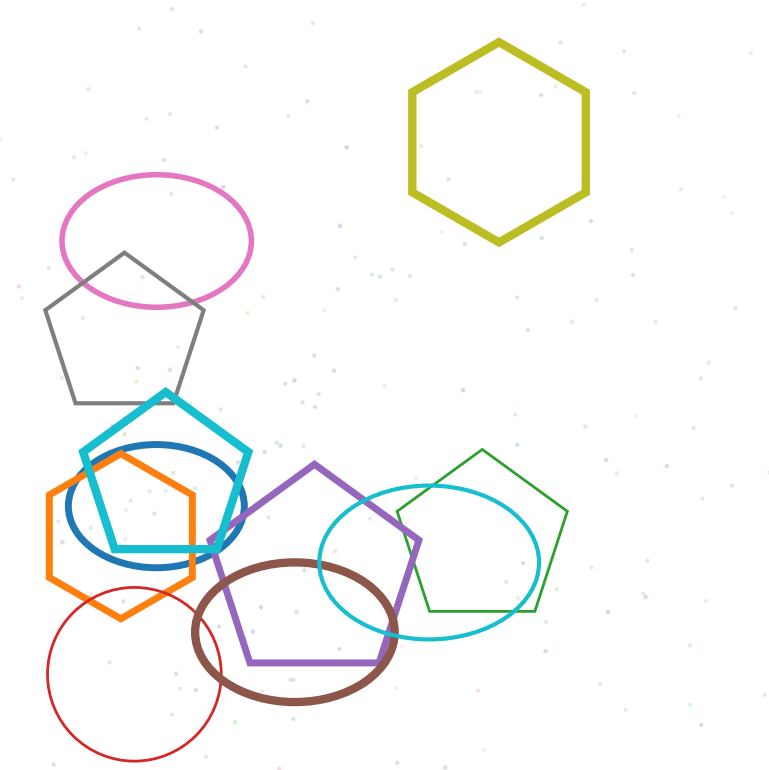[{"shape": "oval", "thickness": 2.5, "radius": 0.57, "center": [0.203, 0.343]}, {"shape": "hexagon", "thickness": 2.5, "radius": 0.54, "center": [0.157, 0.304]}, {"shape": "pentagon", "thickness": 1, "radius": 0.58, "center": [0.626, 0.3]}, {"shape": "circle", "thickness": 1, "radius": 0.56, "center": [0.175, 0.124]}, {"shape": "pentagon", "thickness": 2.5, "radius": 0.71, "center": [0.408, 0.254]}, {"shape": "oval", "thickness": 3, "radius": 0.65, "center": [0.383, 0.179]}, {"shape": "oval", "thickness": 2, "radius": 0.61, "center": [0.204, 0.687]}, {"shape": "pentagon", "thickness": 1.5, "radius": 0.54, "center": [0.162, 0.564]}, {"shape": "hexagon", "thickness": 3, "radius": 0.65, "center": [0.648, 0.815]}, {"shape": "oval", "thickness": 1.5, "radius": 0.71, "center": [0.557, 0.269]}, {"shape": "pentagon", "thickness": 3, "radius": 0.56, "center": [0.215, 0.378]}]